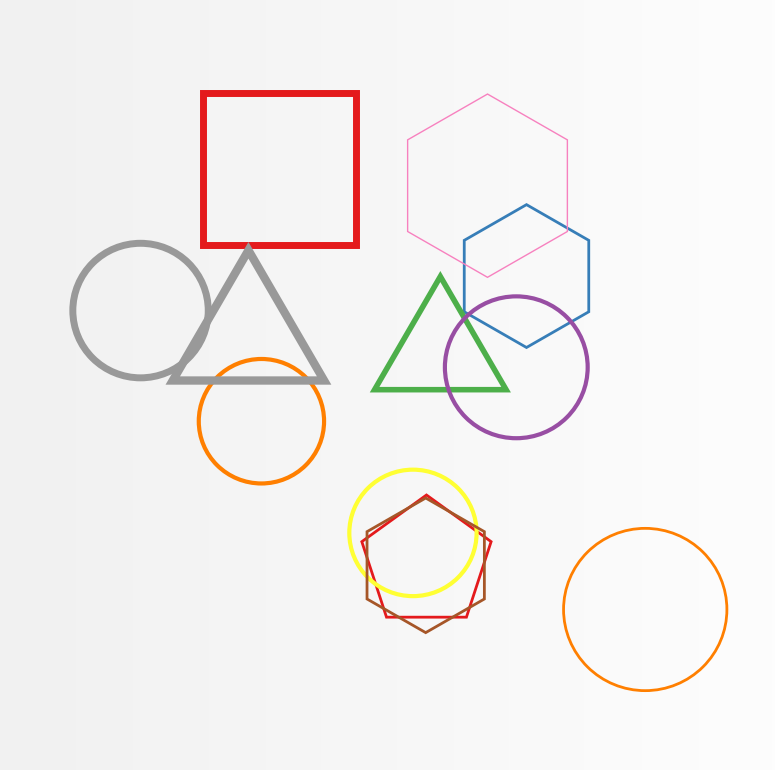[{"shape": "pentagon", "thickness": 1, "radius": 0.44, "center": [0.55, 0.269]}, {"shape": "square", "thickness": 2.5, "radius": 0.49, "center": [0.361, 0.78]}, {"shape": "hexagon", "thickness": 1, "radius": 0.46, "center": [0.679, 0.641]}, {"shape": "triangle", "thickness": 2, "radius": 0.49, "center": [0.568, 0.543]}, {"shape": "circle", "thickness": 1.5, "radius": 0.46, "center": [0.666, 0.523]}, {"shape": "circle", "thickness": 1.5, "radius": 0.4, "center": [0.337, 0.453]}, {"shape": "circle", "thickness": 1, "radius": 0.53, "center": [0.833, 0.208]}, {"shape": "circle", "thickness": 1.5, "radius": 0.41, "center": [0.533, 0.308]}, {"shape": "hexagon", "thickness": 1, "radius": 0.44, "center": [0.549, 0.266]}, {"shape": "hexagon", "thickness": 0.5, "radius": 0.6, "center": [0.629, 0.759]}, {"shape": "triangle", "thickness": 3, "radius": 0.56, "center": [0.321, 0.562]}, {"shape": "circle", "thickness": 2.5, "radius": 0.44, "center": [0.181, 0.597]}]